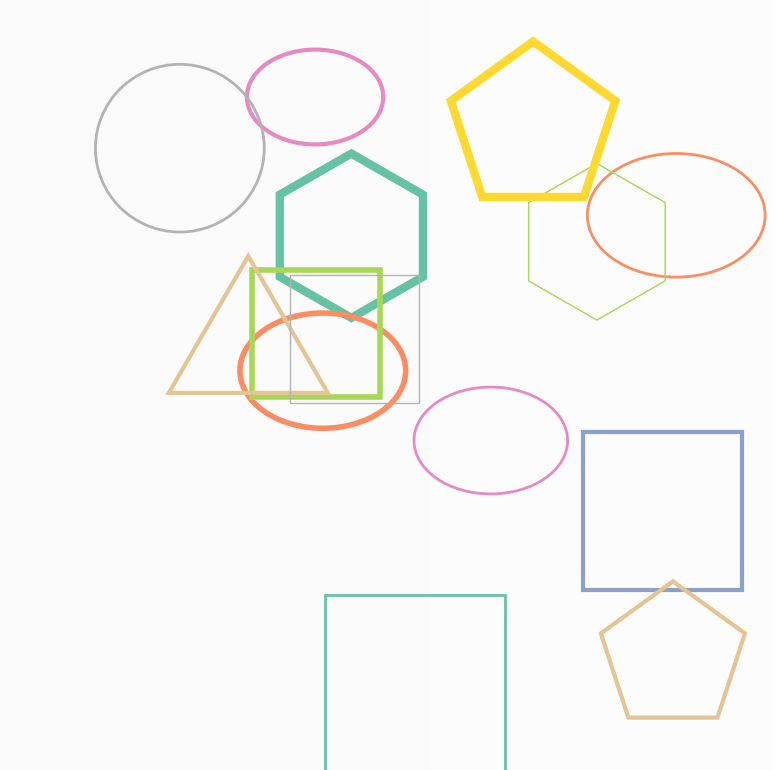[{"shape": "square", "thickness": 1, "radius": 0.58, "center": [0.536, 0.111]}, {"shape": "hexagon", "thickness": 3, "radius": 0.53, "center": [0.453, 0.694]}, {"shape": "oval", "thickness": 2, "radius": 0.53, "center": [0.417, 0.519]}, {"shape": "oval", "thickness": 1, "radius": 0.57, "center": [0.873, 0.72]}, {"shape": "square", "thickness": 1.5, "radius": 0.51, "center": [0.855, 0.336]}, {"shape": "oval", "thickness": 1, "radius": 0.5, "center": [0.633, 0.428]}, {"shape": "oval", "thickness": 1.5, "radius": 0.44, "center": [0.407, 0.874]}, {"shape": "square", "thickness": 2, "radius": 0.41, "center": [0.408, 0.567]}, {"shape": "hexagon", "thickness": 0.5, "radius": 0.51, "center": [0.77, 0.686]}, {"shape": "pentagon", "thickness": 3, "radius": 0.56, "center": [0.688, 0.835]}, {"shape": "pentagon", "thickness": 1.5, "radius": 0.49, "center": [0.868, 0.147]}, {"shape": "triangle", "thickness": 1.5, "radius": 0.59, "center": [0.32, 0.549]}, {"shape": "square", "thickness": 0.5, "radius": 0.42, "center": [0.458, 0.56]}, {"shape": "circle", "thickness": 1, "radius": 0.54, "center": [0.232, 0.808]}]